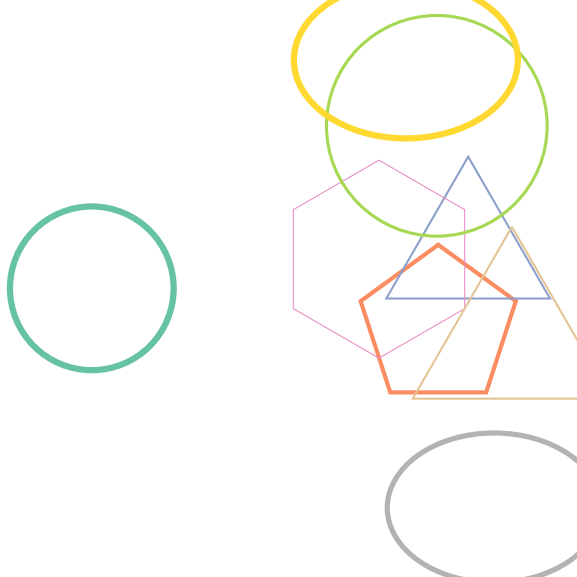[{"shape": "circle", "thickness": 3, "radius": 0.71, "center": [0.159, 0.5]}, {"shape": "pentagon", "thickness": 2, "radius": 0.71, "center": [0.759, 0.434]}, {"shape": "triangle", "thickness": 1, "radius": 0.82, "center": [0.811, 0.564]}, {"shape": "hexagon", "thickness": 0.5, "radius": 0.86, "center": [0.656, 0.55]}, {"shape": "circle", "thickness": 1.5, "radius": 0.96, "center": [0.756, 0.781]}, {"shape": "oval", "thickness": 3, "radius": 0.97, "center": [0.703, 0.895]}, {"shape": "triangle", "thickness": 1, "radius": 0.99, "center": [0.886, 0.408]}, {"shape": "oval", "thickness": 2.5, "radius": 0.93, "center": [0.856, 0.12]}]